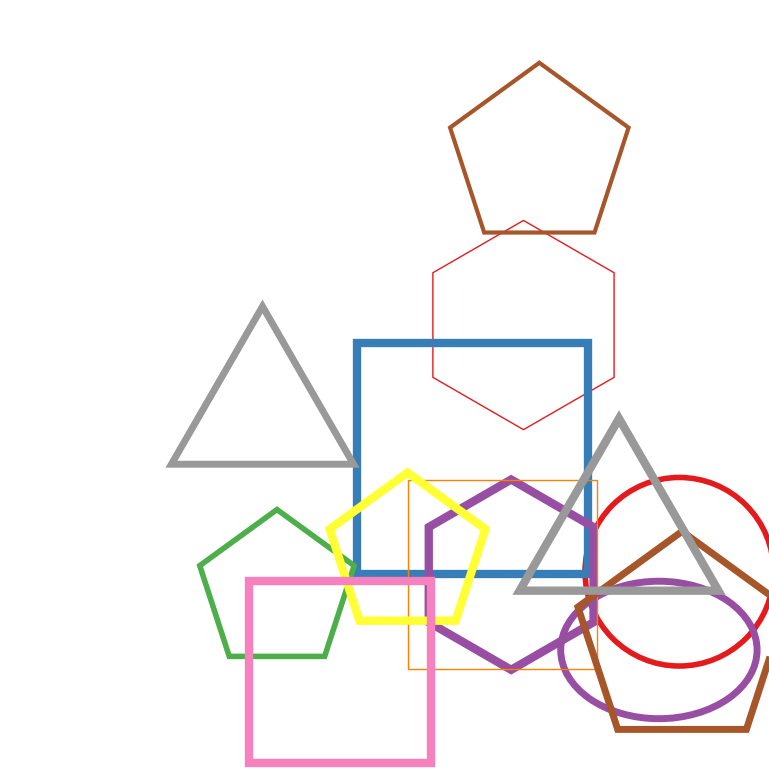[{"shape": "circle", "thickness": 2, "radius": 0.61, "center": [0.882, 0.257]}, {"shape": "hexagon", "thickness": 0.5, "radius": 0.68, "center": [0.68, 0.578]}, {"shape": "square", "thickness": 3, "radius": 0.75, "center": [0.614, 0.405]}, {"shape": "pentagon", "thickness": 2, "radius": 0.53, "center": [0.36, 0.233]}, {"shape": "hexagon", "thickness": 3, "radius": 0.62, "center": [0.664, 0.254]}, {"shape": "oval", "thickness": 2.5, "radius": 0.64, "center": [0.856, 0.156]}, {"shape": "square", "thickness": 0.5, "radius": 0.61, "center": [0.653, 0.254]}, {"shape": "pentagon", "thickness": 3, "radius": 0.53, "center": [0.529, 0.28]}, {"shape": "pentagon", "thickness": 1.5, "radius": 0.61, "center": [0.7, 0.797]}, {"shape": "pentagon", "thickness": 2.5, "radius": 0.71, "center": [0.886, 0.168]}, {"shape": "square", "thickness": 3, "radius": 0.59, "center": [0.442, 0.127]}, {"shape": "triangle", "thickness": 3, "radius": 0.75, "center": [0.804, 0.307]}, {"shape": "triangle", "thickness": 2.5, "radius": 0.68, "center": [0.341, 0.465]}]